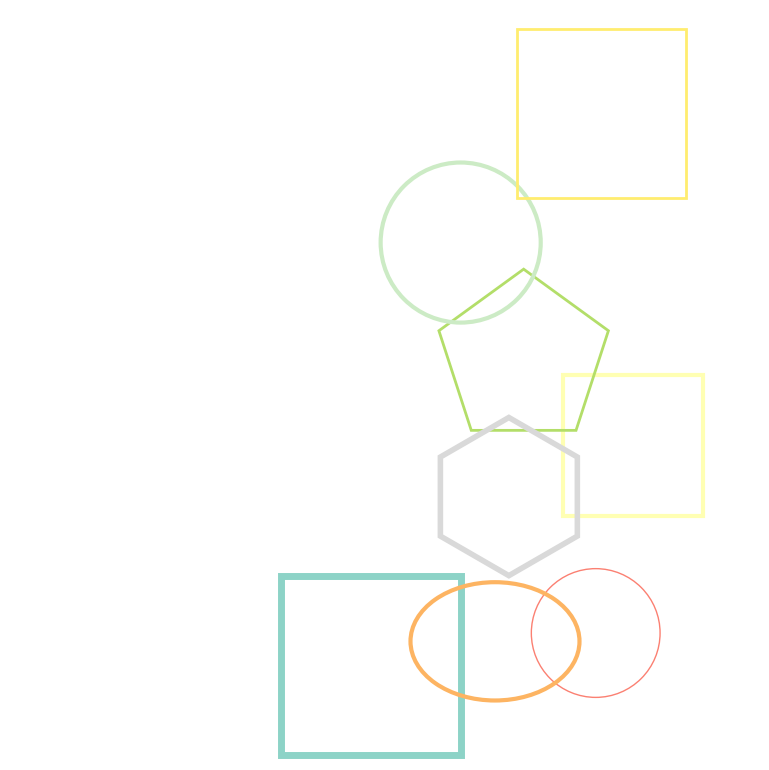[{"shape": "square", "thickness": 2.5, "radius": 0.58, "center": [0.482, 0.135]}, {"shape": "square", "thickness": 1.5, "radius": 0.46, "center": [0.822, 0.422]}, {"shape": "circle", "thickness": 0.5, "radius": 0.42, "center": [0.774, 0.178]}, {"shape": "oval", "thickness": 1.5, "radius": 0.55, "center": [0.643, 0.167]}, {"shape": "pentagon", "thickness": 1, "radius": 0.58, "center": [0.68, 0.535]}, {"shape": "hexagon", "thickness": 2, "radius": 0.51, "center": [0.661, 0.355]}, {"shape": "circle", "thickness": 1.5, "radius": 0.52, "center": [0.598, 0.685]}, {"shape": "square", "thickness": 1, "radius": 0.55, "center": [0.781, 0.852]}]